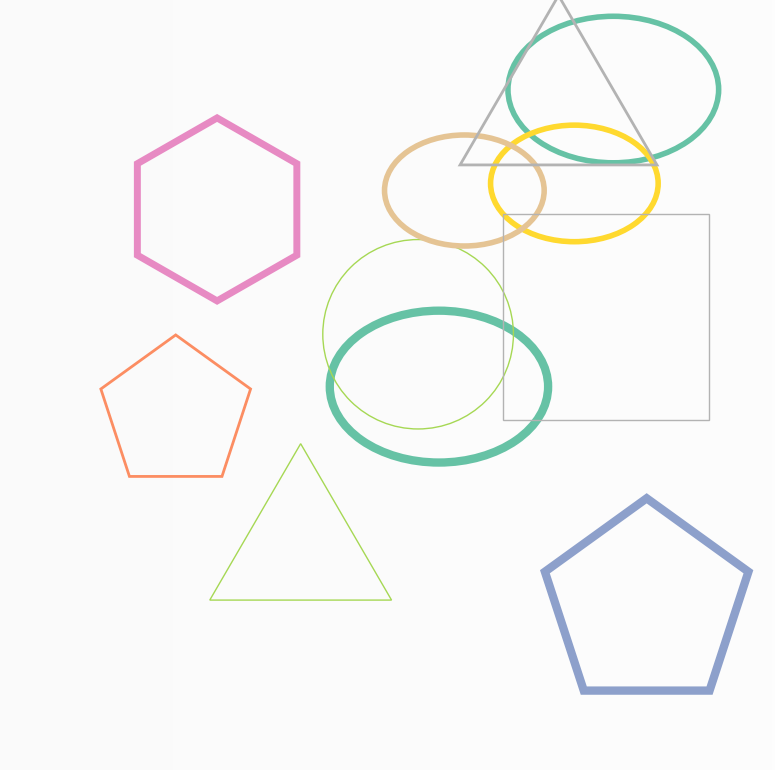[{"shape": "oval", "thickness": 2, "radius": 0.68, "center": [0.791, 0.884]}, {"shape": "oval", "thickness": 3, "radius": 0.7, "center": [0.566, 0.498]}, {"shape": "pentagon", "thickness": 1, "radius": 0.51, "center": [0.227, 0.463]}, {"shape": "pentagon", "thickness": 3, "radius": 0.69, "center": [0.834, 0.215]}, {"shape": "hexagon", "thickness": 2.5, "radius": 0.59, "center": [0.28, 0.728]}, {"shape": "circle", "thickness": 0.5, "radius": 0.61, "center": [0.539, 0.566]}, {"shape": "triangle", "thickness": 0.5, "radius": 0.68, "center": [0.388, 0.288]}, {"shape": "oval", "thickness": 2, "radius": 0.54, "center": [0.741, 0.762]}, {"shape": "oval", "thickness": 2, "radius": 0.51, "center": [0.599, 0.753]}, {"shape": "square", "thickness": 0.5, "radius": 0.67, "center": [0.782, 0.588]}, {"shape": "triangle", "thickness": 1, "radius": 0.73, "center": [0.721, 0.859]}]